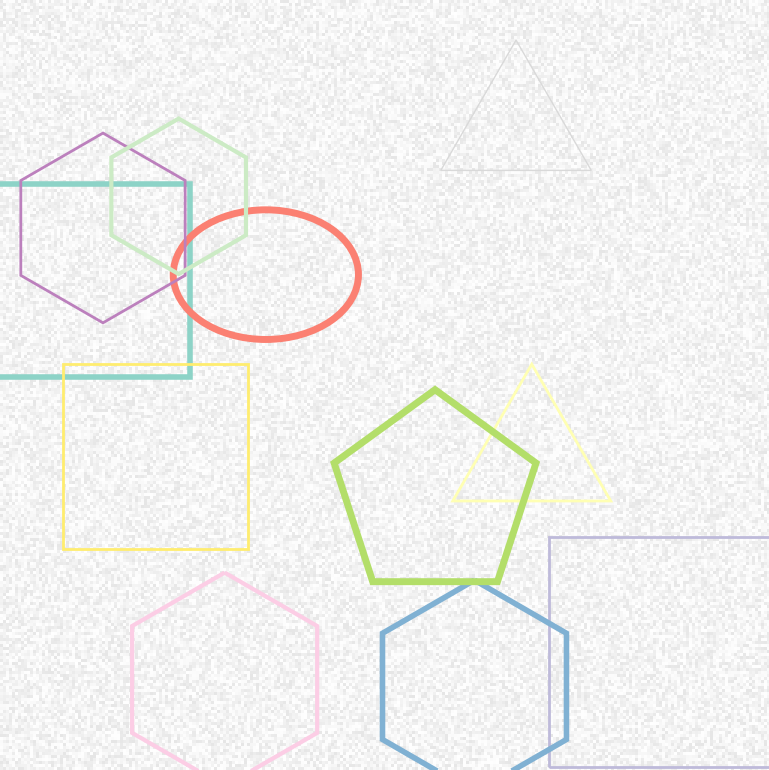[{"shape": "square", "thickness": 2, "radius": 0.63, "center": [0.122, 0.636]}, {"shape": "triangle", "thickness": 1, "radius": 0.59, "center": [0.691, 0.409]}, {"shape": "square", "thickness": 1, "radius": 0.75, "center": [0.862, 0.153]}, {"shape": "oval", "thickness": 2.5, "radius": 0.6, "center": [0.345, 0.643]}, {"shape": "hexagon", "thickness": 2, "radius": 0.69, "center": [0.616, 0.109]}, {"shape": "pentagon", "thickness": 2.5, "radius": 0.69, "center": [0.565, 0.356]}, {"shape": "hexagon", "thickness": 1.5, "radius": 0.69, "center": [0.292, 0.118]}, {"shape": "triangle", "thickness": 0.5, "radius": 0.56, "center": [0.67, 0.835]}, {"shape": "hexagon", "thickness": 1, "radius": 0.62, "center": [0.134, 0.704]}, {"shape": "hexagon", "thickness": 1.5, "radius": 0.5, "center": [0.232, 0.745]}, {"shape": "square", "thickness": 1, "radius": 0.6, "center": [0.202, 0.407]}]